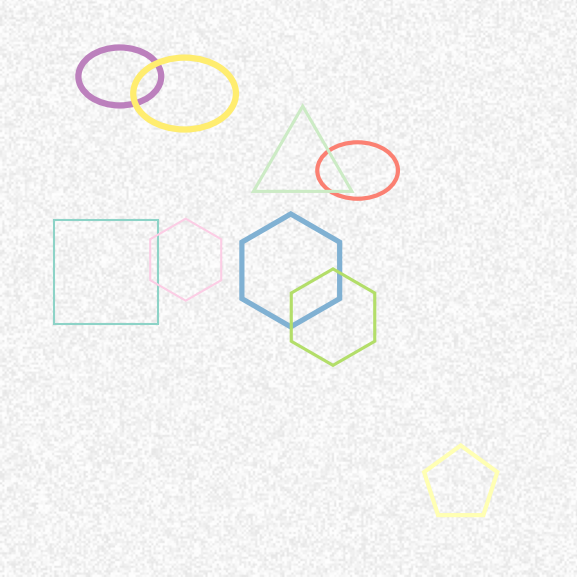[{"shape": "square", "thickness": 1, "radius": 0.45, "center": [0.183, 0.528]}, {"shape": "pentagon", "thickness": 2, "radius": 0.33, "center": [0.798, 0.161]}, {"shape": "oval", "thickness": 2, "radius": 0.35, "center": [0.619, 0.704]}, {"shape": "hexagon", "thickness": 2.5, "radius": 0.49, "center": [0.503, 0.531]}, {"shape": "hexagon", "thickness": 1.5, "radius": 0.42, "center": [0.577, 0.45]}, {"shape": "hexagon", "thickness": 1, "radius": 0.35, "center": [0.322, 0.549]}, {"shape": "oval", "thickness": 3, "radius": 0.36, "center": [0.207, 0.867]}, {"shape": "triangle", "thickness": 1.5, "radius": 0.49, "center": [0.524, 0.717]}, {"shape": "oval", "thickness": 3, "radius": 0.44, "center": [0.32, 0.837]}]